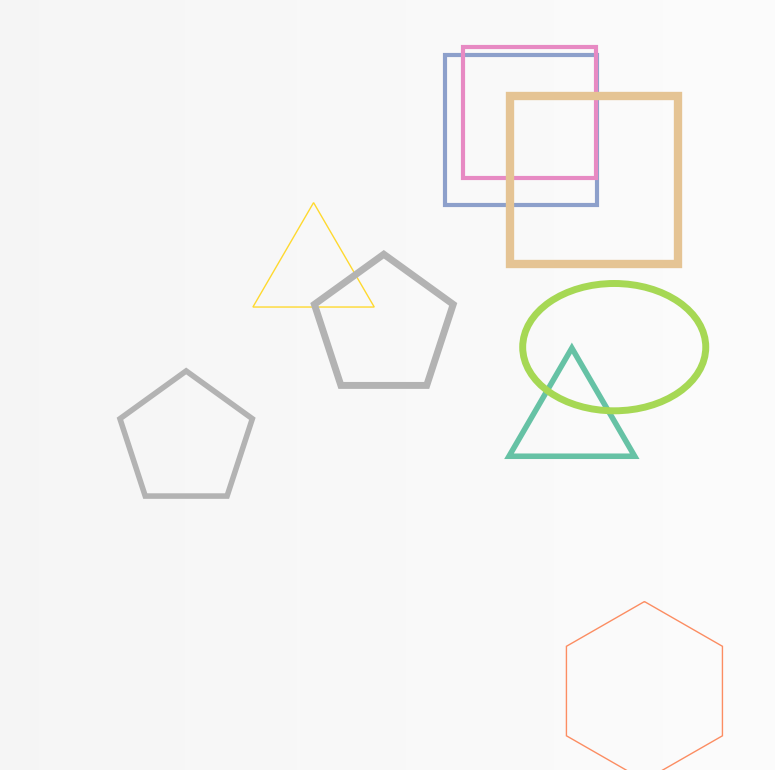[{"shape": "triangle", "thickness": 2, "radius": 0.47, "center": [0.738, 0.454]}, {"shape": "hexagon", "thickness": 0.5, "radius": 0.58, "center": [0.832, 0.103]}, {"shape": "square", "thickness": 1.5, "radius": 0.49, "center": [0.672, 0.831]}, {"shape": "square", "thickness": 1.5, "radius": 0.43, "center": [0.683, 0.854]}, {"shape": "oval", "thickness": 2.5, "radius": 0.59, "center": [0.793, 0.549]}, {"shape": "triangle", "thickness": 0.5, "radius": 0.45, "center": [0.405, 0.646]}, {"shape": "square", "thickness": 3, "radius": 0.54, "center": [0.767, 0.766]}, {"shape": "pentagon", "thickness": 2, "radius": 0.45, "center": [0.24, 0.428]}, {"shape": "pentagon", "thickness": 2.5, "radius": 0.47, "center": [0.495, 0.576]}]